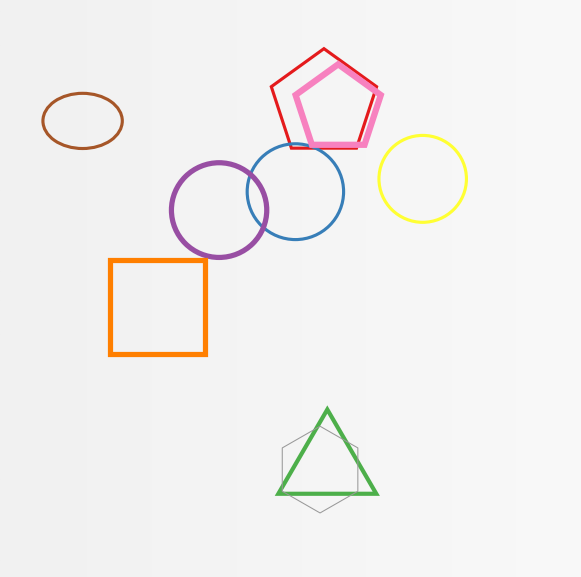[{"shape": "pentagon", "thickness": 1.5, "radius": 0.48, "center": [0.557, 0.82]}, {"shape": "circle", "thickness": 1.5, "radius": 0.41, "center": [0.508, 0.667]}, {"shape": "triangle", "thickness": 2, "radius": 0.49, "center": [0.563, 0.193]}, {"shape": "circle", "thickness": 2.5, "radius": 0.41, "center": [0.377, 0.635]}, {"shape": "square", "thickness": 2.5, "radius": 0.41, "center": [0.271, 0.467]}, {"shape": "circle", "thickness": 1.5, "radius": 0.38, "center": [0.727, 0.689]}, {"shape": "oval", "thickness": 1.5, "radius": 0.34, "center": [0.142, 0.79]}, {"shape": "pentagon", "thickness": 3, "radius": 0.39, "center": [0.582, 0.811]}, {"shape": "hexagon", "thickness": 0.5, "radius": 0.38, "center": [0.551, 0.186]}]